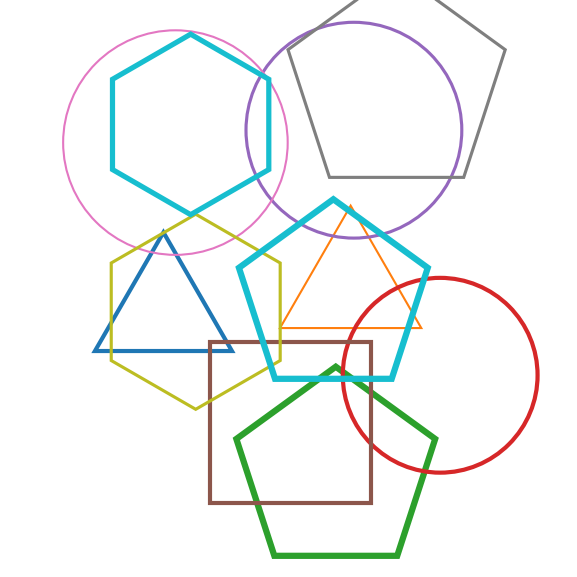[{"shape": "triangle", "thickness": 2, "radius": 0.68, "center": [0.283, 0.46]}, {"shape": "triangle", "thickness": 1, "radius": 0.71, "center": [0.607, 0.502]}, {"shape": "pentagon", "thickness": 3, "radius": 0.91, "center": [0.581, 0.183]}, {"shape": "circle", "thickness": 2, "radius": 0.84, "center": [0.762, 0.349]}, {"shape": "circle", "thickness": 1.5, "radius": 0.93, "center": [0.613, 0.774]}, {"shape": "square", "thickness": 2, "radius": 0.69, "center": [0.503, 0.267]}, {"shape": "circle", "thickness": 1, "radius": 0.97, "center": [0.304, 0.752]}, {"shape": "pentagon", "thickness": 1.5, "radius": 0.99, "center": [0.687, 0.852]}, {"shape": "hexagon", "thickness": 1.5, "radius": 0.84, "center": [0.339, 0.459]}, {"shape": "pentagon", "thickness": 3, "radius": 0.86, "center": [0.577, 0.482]}, {"shape": "hexagon", "thickness": 2.5, "radius": 0.78, "center": [0.33, 0.784]}]